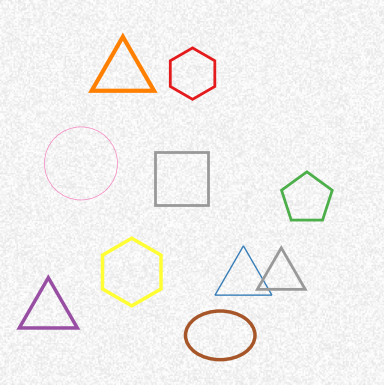[{"shape": "hexagon", "thickness": 2, "radius": 0.33, "center": [0.5, 0.809]}, {"shape": "triangle", "thickness": 1, "radius": 0.43, "center": [0.632, 0.276]}, {"shape": "pentagon", "thickness": 2, "radius": 0.35, "center": [0.797, 0.484]}, {"shape": "triangle", "thickness": 2.5, "radius": 0.44, "center": [0.126, 0.192]}, {"shape": "triangle", "thickness": 3, "radius": 0.47, "center": [0.319, 0.811]}, {"shape": "hexagon", "thickness": 2.5, "radius": 0.44, "center": [0.342, 0.293]}, {"shape": "oval", "thickness": 2.5, "radius": 0.45, "center": [0.572, 0.129]}, {"shape": "circle", "thickness": 0.5, "radius": 0.47, "center": [0.21, 0.575]}, {"shape": "triangle", "thickness": 2, "radius": 0.36, "center": [0.731, 0.284]}, {"shape": "square", "thickness": 2, "radius": 0.35, "center": [0.472, 0.536]}]